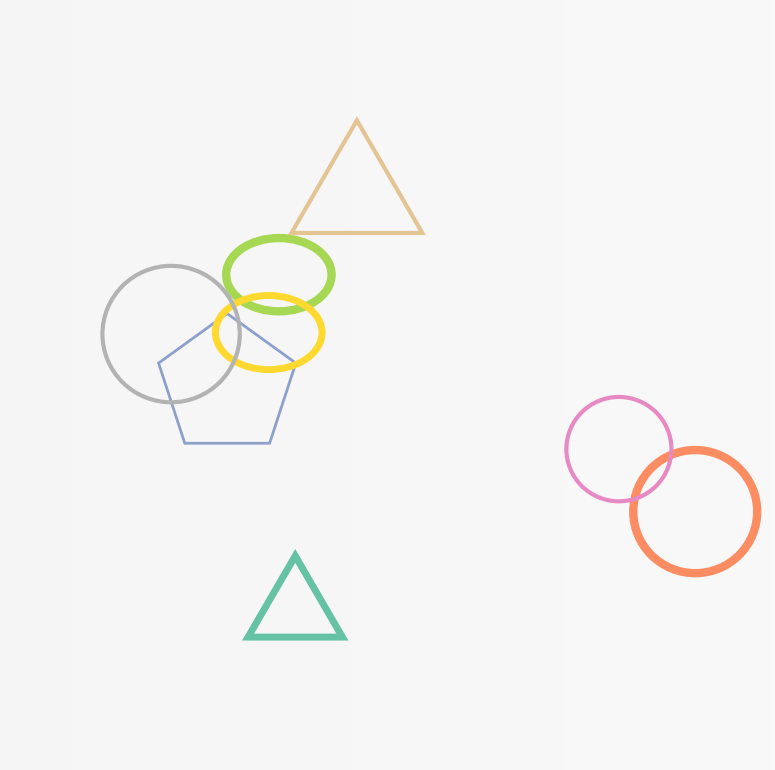[{"shape": "triangle", "thickness": 2.5, "radius": 0.35, "center": [0.381, 0.208]}, {"shape": "circle", "thickness": 3, "radius": 0.4, "center": [0.897, 0.336]}, {"shape": "pentagon", "thickness": 1, "radius": 0.47, "center": [0.293, 0.5]}, {"shape": "circle", "thickness": 1.5, "radius": 0.34, "center": [0.799, 0.417]}, {"shape": "oval", "thickness": 3, "radius": 0.34, "center": [0.36, 0.643]}, {"shape": "oval", "thickness": 2.5, "radius": 0.34, "center": [0.347, 0.568]}, {"shape": "triangle", "thickness": 1.5, "radius": 0.49, "center": [0.46, 0.746]}, {"shape": "circle", "thickness": 1.5, "radius": 0.44, "center": [0.221, 0.566]}]